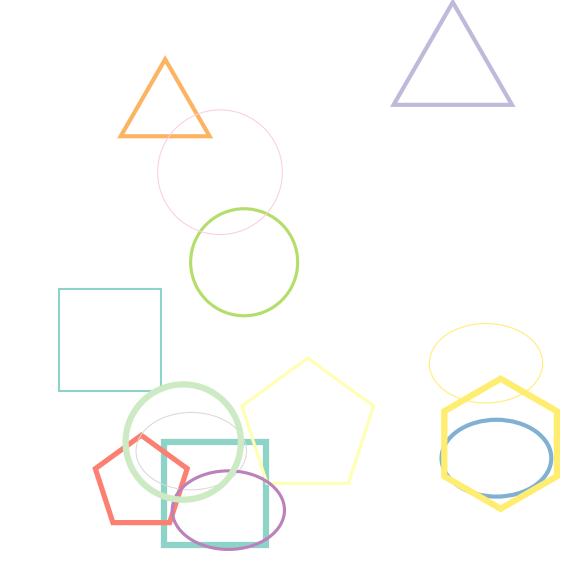[{"shape": "square", "thickness": 3, "radius": 0.44, "center": [0.372, 0.144]}, {"shape": "square", "thickness": 1, "radius": 0.44, "center": [0.191, 0.411]}, {"shape": "pentagon", "thickness": 1.5, "radius": 0.6, "center": [0.533, 0.259]}, {"shape": "triangle", "thickness": 2, "radius": 0.59, "center": [0.784, 0.877]}, {"shape": "pentagon", "thickness": 2.5, "radius": 0.42, "center": [0.245, 0.162]}, {"shape": "oval", "thickness": 2, "radius": 0.48, "center": [0.86, 0.206]}, {"shape": "triangle", "thickness": 2, "radius": 0.44, "center": [0.286, 0.808]}, {"shape": "circle", "thickness": 1.5, "radius": 0.46, "center": [0.423, 0.545]}, {"shape": "circle", "thickness": 0.5, "radius": 0.54, "center": [0.381, 0.701]}, {"shape": "oval", "thickness": 0.5, "radius": 0.48, "center": [0.331, 0.218]}, {"shape": "oval", "thickness": 1.5, "radius": 0.49, "center": [0.395, 0.116]}, {"shape": "circle", "thickness": 3, "radius": 0.5, "center": [0.317, 0.234]}, {"shape": "hexagon", "thickness": 3, "radius": 0.56, "center": [0.867, 0.231]}, {"shape": "oval", "thickness": 0.5, "radius": 0.49, "center": [0.841, 0.37]}]